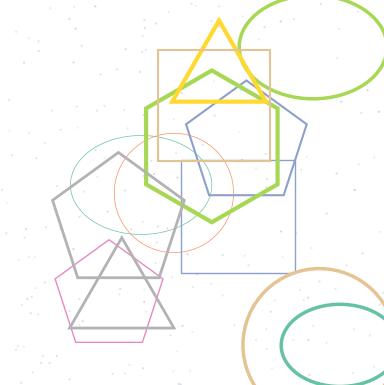[{"shape": "oval", "thickness": 0.5, "radius": 0.92, "center": [0.367, 0.52]}, {"shape": "oval", "thickness": 2.5, "radius": 0.76, "center": [0.883, 0.103]}, {"shape": "circle", "thickness": 0.5, "radius": 0.77, "center": [0.452, 0.499]}, {"shape": "square", "thickness": 1, "radius": 0.74, "center": [0.618, 0.438]}, {"shape": "pentagon", "thickness": 1.5, "radius": 0.82, "center": [0.64, 0.626]}, {"shape": "pentagon", "thickness": 1, "radius": 0.74, "center": [0.283, 0.23]}, {"shape": "hexagon", "thickness": 3, "radius": 0.99, "center": [0.55, 0.62]}, {"shape": "oval", "thickness": 2.5, "radius": 0.96, "center": [0.813, 0.878]}, {"shape": "triangle", "thickness": 3, "radius": 0.7, "center": [0.569, 0.806]}, {"shape": "square", "thickness": 1.5, "radius": 0.72, "center": [0.556, 0.727]}, {"shape": "circle", "thickness": 2.5, "radius": 0.99, "center": [0.83, 0.104]}, {"shape": "triangle", "thickness": 2, "radius": 0.78, "center": [0.316, 0.226]}, {"shape": "pentagon", "thickness": 2, "radius": 0.9, "center": [0.308, 0.424]}]